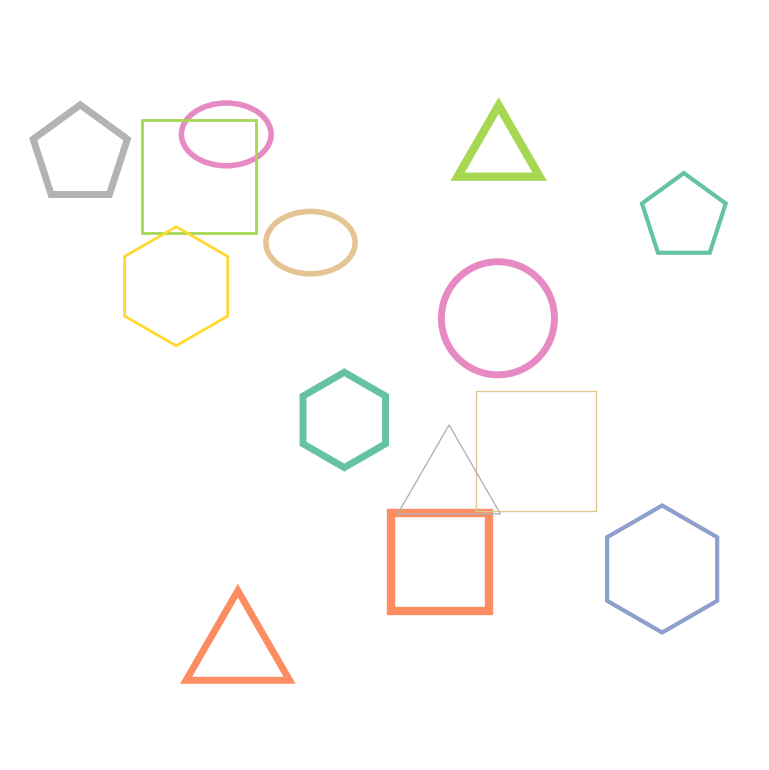[{"shape": "pentagon", "thickness": 1.5, "radius": 0.29, "center": [0.888, 0.718]}, {"shape": "hexagon", "thickness": 2.5, "radius": 0.31, "center": [0.447, 0.455]}, {"shape": "square", "thickness": 3, "radius": 0.32, "center": [0.572, 0.27]}, {"shape": "triangle", "thickness": 2.5, "radius": 0.39, "center": [0.309, 0.155]}, {"shape": "hexagon", "thickness": 1.5, "radius": 0.41, "center": [0.86, 0.261]}, {"shape": "oval", "thickness": 2, "radius": 0.29, "center": [0.294, 0.825]}, {"shape": "circle", "thickness": 2.5, "radius": 0.37, "center": [0.647, 0.587]}, {"shape": "square", "thickness": 1, "radius": 0.37, "center": [0.258, 0.771]}, {"shape": "triangle", "thickness": 3, "radius": 0.31, "center": [0.648, 0.801]}, {"shape": "hexagon", "thickness": 1, "radius": 0.39, "center": [0.229, 0.628]}, {"shape": "square", "thickness": 0.5, "radius": 0.39, "center": [0.696, 0.415]}, {"shape": "oval", "thickness": 2, "radius": 0.29, "center": [0.403, 0.685]}, {"shape": "pentagon", "thickness": 2.5, "radius": 0.32, "center": [0.104, 0.799]}, {"shape": "triangle", "thickness": 0.5, "radius": 0.39, "center": [0.583, 0.371]}]